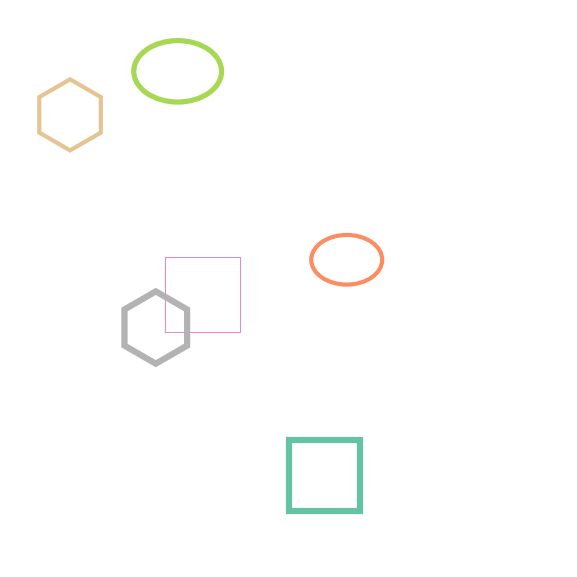[{"shape": "square", "thickness": 3, "radius": 0.31, "center": [0.561, 0.176]}, {"shape": "oval", "thickness": 2, "radius": 0.31, "center": [0.6, 0.549]}, {"shape": "square", "thickness": 0.5, "radius": 0.33, "center": [0.351, 0.489]}, {"shape": "oval", "thickness": 2.5, "radius": 0.38, "center": [0.308, 0.876]}, {"shape": "hexagon", "thickness": 2, "radius": 0.31, "center": [0.121, 0.8]}, {"shape": "hexagon", "thickness": 3, "radius": 0.31, "center": [0.27, 0.432]}]